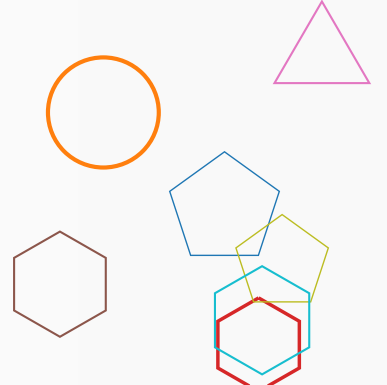[{"shape": "pentagon", "thickness": 1, "radius": 0.74, "center": [0.579, 0.457]}, {"shape": "circle", "thickness": 3, "radius": 0.72, "center": [0.267, 0.708]}, {"shape": "hexagon", "thickness": 2.5, "radius": 0.61, "center": [0.667, 0.105]}, {"shape": "hexagon", "thickness": 1.5, "radius": 0.68, "center": [0.155, 0.262]}, {"shape": "triangle", "thickness": 1.5, "radius": 0.71, "center": [0.831, 0.855]}, {"shape": "pentagon", "thickness": 1, "radius": 0.63, "center": [0.728, 0.317]}, {"shape": "hexagon", "thickness": 1.5, "radius": 0.7, "center": [0.676, 0.168]}]